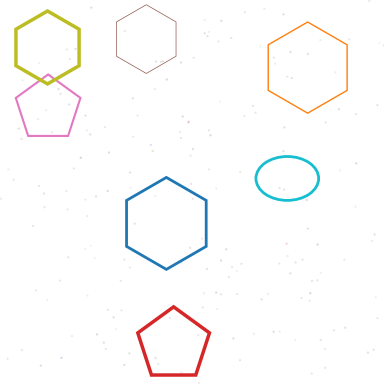[{"shape": "hexagon", "thickness": 2, "radius": 0.6, "center": [0.432, 0.42]}, {"shape": "hexagon", "thickness": 1, "radius": 0.59, "center": [0.799, 0.824]}, {"shape": "pentagon", "thickness": 2.5, "radius": 0.49, "center": [0.451, 0.105]}, {"shape": "hexagon", "thickness": 0.5, "radius": 0.45, "center": [0.38, 0.898]}, {"shape": "pentagon", "thickness": 1.5, "radius": 0.44, "center": [0.125, 0.718]}, {"shape": "hexagon", "thickness": 2.5, "radius": 0.47, "center": [0.123, 0.877]}, {"shape": "oval", "thickness": 2, "radius": 0.41, "center": [0.746, 0.536]}]